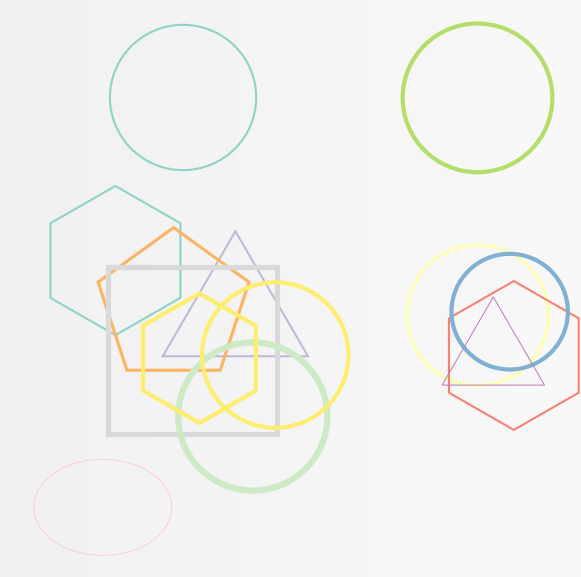[{"shape": "circle", "thickness": 1, "radius": 0.63, "center": [0.315, 0.83]}, {"shape": "hexagon", "thickness": 1, "radius": 0.65, "center": [0.199, 0.548]}, {"shape": "circle", "thickness": 1.5, "radius": 0.61, "center": [0.822, 0.453]}, {"shape": "triangle", "thickness": 1, "radius": 0.72, "center": [0.405, 0.454]}, {"shape": "hexagon", "thickness": 1, "radius": 0.64, "center": [0.884, 0.384]}, {"shape": "circle", "thickness": 2, "radius": 0.5, "center": [0.877, 0.459]}, {"shape": "pentagon", "thickness": 1.5, "radius": 0.68, "center": [0.299, 0.468]}, {"shape": "circle", "thickness": 2, "radius": 0.64, "center": [0.822, 0.83]}, {"shape": "oval", "thickness": 0.5, "radius": 0.59, "center": [0.177, 0.121]}, {"shape": "square", "thickness": 2.5, "radius": 0.73, "center": [0.332, 0.392]}, {"shape": "triangle", "thickness": 0.5, "radius": 0.51, "center": [0.849, 0.383]}, {"shape": "circle", "thickness": 3, "radius": 0.64, "center": [0.435, 0.278]}, {"shape": "hexagon", "thickness": 2, "radius": 0.56, "center": [0.343, 0.379]}, {"shape": "circle", "thickness": 2, "radius": 0.63, "center": [0.474, 0.384]}]